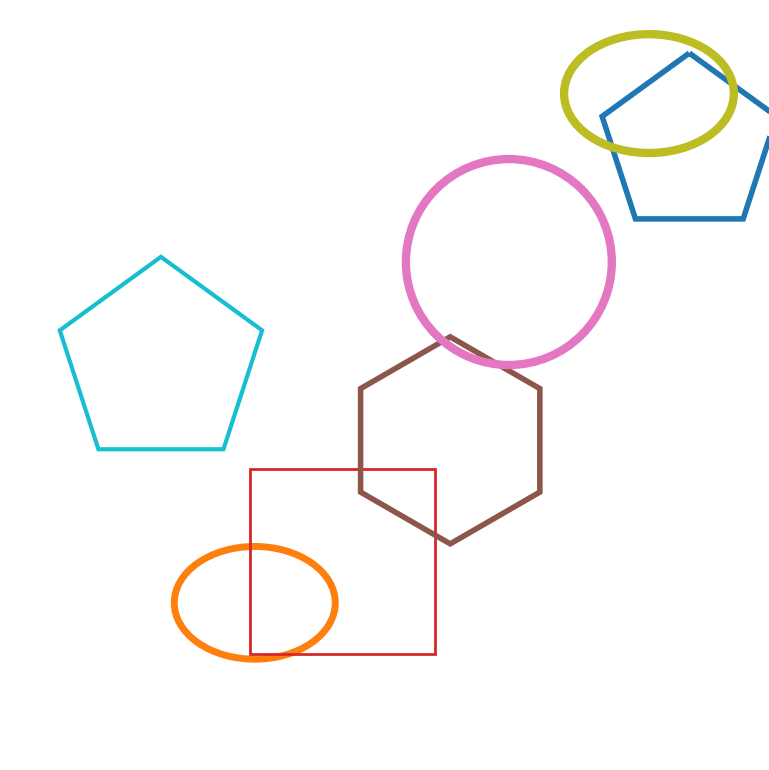[{"shape": "pentagon", "thickness": 2, "radius": 0.6, "center": [0.895, 0.812]}, {"shape": "oval", "thickness": 2.5, "radius": 0.52, "center": [0.331, 0.217]}, {"shape": "square", "thickness": 1, "radius": 0.6, "center": [0.445, 0.271]}, {"shape": "hexagon", "thickness": 2, "radius": 0.67, "center": [0.585, 0.428]}, {"shape": "circle", "thickness": 3, "radius": 0.67, "center": [0.661, 0.66]}, {"shape": "oval", "thickness": 3, "radius": 0.55, "center": [0.843, 0.878]}, {"shape": "pentagon", "thickness": 1.5, "radius": 0.69, "center": [0.209, 0.528]}]